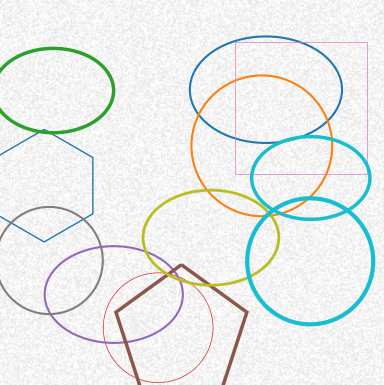[{"shape": "oval", "thickness": 1.5, "radius": 0.99, "center": [0.691, 0.767]}, {"shape": "hexagon", "thickness": 1, "radius": 0.73, "center": [0.115, 0.518]}, {"shape": "circle", "thickness": 1.5, "radius": 0.91, "center": [0.68, 0.621]}, {"shape": "oval", "thickness": 2.5, "radius": 0.78, "center": [0.139, 0.765]}, {"shape": "circle", "thickness": 0.5, "radius": 0.71, "center": [0.411, 0.149]}, {"shape": "oval", "thickness": 1.5, "radius": 0.9, "center": [0.295, 0.235]}, {"shape": "pentagon", "thickness": 2.5, "radius": 0.89, "center": [0.471, 0.134]}, {"shape": "square", "thickness": 0.5, "radius": 0.86, "center": [0.781, 0.72]}, {"shape": "circle", "thickness": 1.5, "radius": 0.7, "center": [0.128, 0.323]}, {"shape": "oval", "thickness": 2, "radius": 0.88, "center": [0.548, 0.383]}, {"shape": "oval", "thickness": 2.5, "radius": 0.77, "center": [0.807, 0.538]}, {"shape": "circle", "thickness": 3, "radius": 0.82, "center": [0.806, 0.321]}]